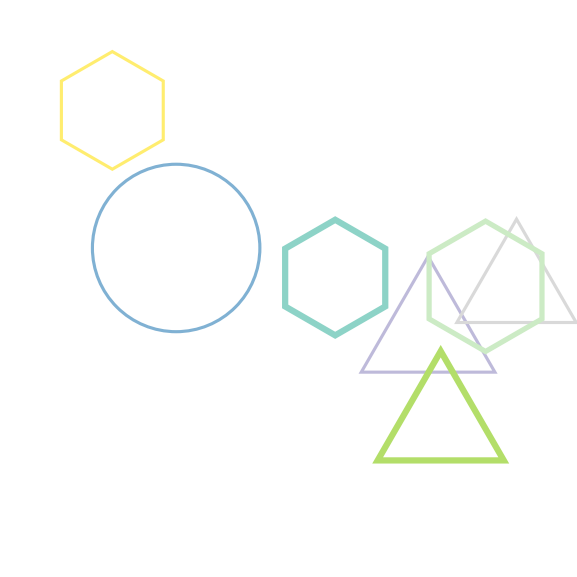[{"shape": "hexagon", "thickness": 3, "radius": 0.5, "center": [0.58, 0.519]}, {"shape": "triangle", "thickness": 1.5, "radius": 0.67, "center": [0.741, 0.422]}, {"shape": "circle", "thickness": 1.5, "radius": 0.72, "center": [0.305, 0.57]}, {"shape": "triangle", "thickness": 3, "radius": 0.63, "center": [0.763, 0.265]}, {"shape": "triangle", "thickness": 1.5, "radius": 0.6, "center": [0.894, 0.5]}, {"shape": "hexagon", "thickness": 2.5, "radius": 0.56, "center": [0.841, 0.503]}, {"shape": "hexagon", "thickness": 1.5, "radius": 0.51, "center": [0.194, 0.808]}]